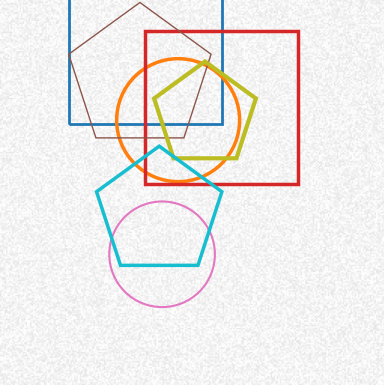[{"shape": "square", "thickness": 2, "radius": 0.99, "center": [0.379, 0.876]}, {"shape": "circle", "thickness": 2.5, "radius": 0.8, "center": [0.463, 0.688]}, {"shape": "square", "thickness": 2.5, "radius": 0.99, "center": [0.576, 0.721]}, {"shape": "pentagon", "thickness": 1, "radius": 0.97, "center": [0.363, 0.799]}, {"shape": "circle", "thickness": 1.5, "radius": 0.69, "center": [0.421, 0.34]}, {"shape": "pentagon", "thickness": 3, "radius": 0.69, "center": [0.532, 0.701]}, {"shape": "pentagon", "thickness": 2.5, "radius": 0.86, "center": [0.414, 0.449]}]